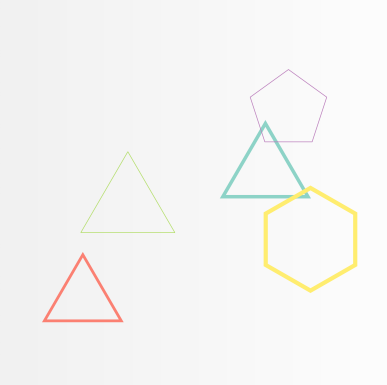[{"shape": "triangle", "thickness": 2.5, "radius": 0.63, "center": [0.685, 0.553]}, {"shape": "triangle", "thickness": 2, "radius": 0.57, "center": [0.214, 0.224]}, {"shape": "triangle", "thickness": 0.5, "radius": 0.7, "center": [0.33, 0.466]}, {"shape": "pentagon", "thickness": 0.5, "radius": 0.52, "center": [0.744, 0.716]}, {"shape": "hexagon", "thickness": 3, "radius": 0.67, "center": [0.801, 0.378]}]